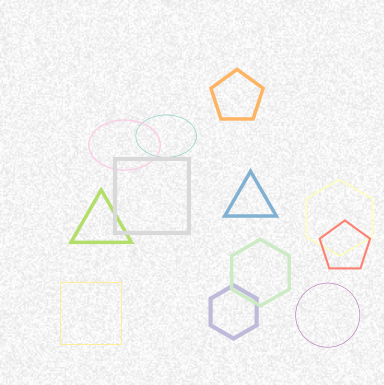[{"shape": "oval", "thickness": 0.5, "radius": 0.39, "center": [0.432, 0.646]}, {"shape": "hexagon", "thickness": 1, "radius": 0.5, "center": [0.881, 0.434]}, {"shape": "hexagon", "thickness": 3, "radius": 0.35, "center": [0.607, 0.19]}, {"shape": "pentagon", "thickness": 1.5, "radius": 0.34, "center": [0.896, 0.359]}, {"shape": "triangle", "thickness": 2.5, "radius": 0.39, "center": [0.651, 0.478]}, {"shape": "pentagon", "thickness": 2.5, "radius": 0.36, "center": [0.616, 0.749]}, {"shape": "triangle", "thickness": 2.5, "radius": 0.45, "center": [0.263, 0.416]}, {"shape": "oval", "thickness": 1, "radius": 0.46, "center": [0.323, 0.623]}, {"shape": "square", "thickness": 3, "radius": 0.48, "center": [0.395, 0.491]}, {"shape": "circle", "thickness": 0.5, "radius": 0.42, "center": [0.851, 0.181]}, {"shape": "hexagon", "thickness": 2.5, "radius": 0.43, "center": [0.676, 0.292]}, {"shape": "square", "thickness": 0.5, "radius": 0.4, "center": [0.235, 0.188]}]